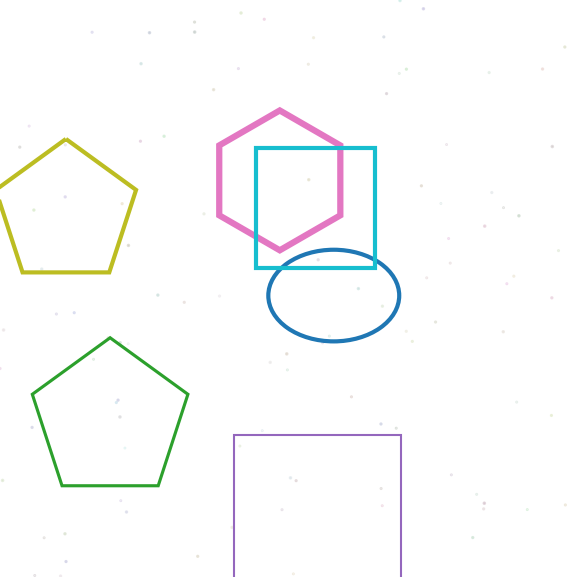[{"shape": "oval", "thickness": 2, "radius": 0.57, "center": [0.578, 0.487]}, {"shape": "pentagon", "thickness": 1.5, "radius": 0.71, "center": [0.191, 0.273]}, {"shape": "square", "thickness": 1, "radius": 0.73, "center": [0.55, 0.102]}, {"shape": "hexagon", "thickness": 3, "radius": 0.61, "center": [0.484, 0.687]}, {"shape": "pentagon", "thickness": 2, "radius": 0.64, "center": [0.114, 0.631]}, {"shape": "square", "thickness": 2, "radius": 0.52, "center": [0.546, 0.639]}]